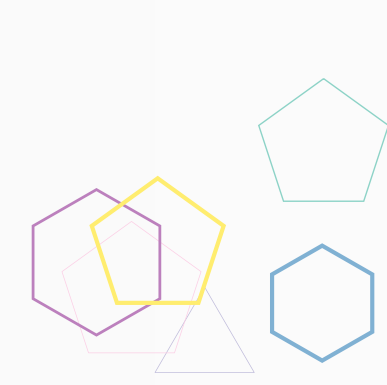[{"shape": "pentagon", "thickness": 1, "radius": 0.88, "center": [0.835, 0.62]}, {"shape": "triangle", "thickness": 0.5, "radius": 0.74, "center": [0.528, 0.106]}, {"shape": "hexagon", "thickness": 3, "radius": 0.75, "center": [0.831, 0.213]}, {"shape": "pentagon", "thickness": 0.5, "radius": 0.94, "center": [0.339, 0.236]}, {"shape": "hexagon", "thickness": 2, "radius": 0.94, "center": [0.249, 0.319]}, {"shape": "pentagon", "thickness": 3, "radius": 0.89, "center": [0.407, 0.358]}]